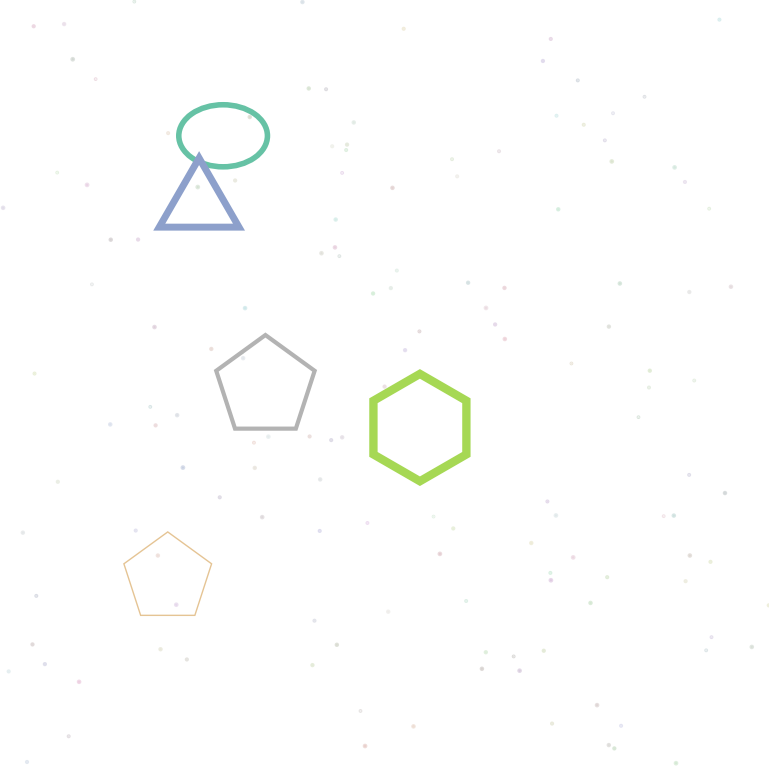[{"shape": "oval", "thickness": 2, "radius": 0.29, "center": [0.29, 0.824]}, {"shape": "triangle", "thickness": 2.5, "radius": 0.3, "center": [0.259, 0.735]}, {"shape": "hexagon", "thickness": 3, "radius": 0.35, "center": [0.545, 0.445]}, {"shape": "pentagon", "thickness": 0.5, "radius": 0.3, "center": [0.218, 0.249]}, {"shape": "pentagon", "thickness": 1.5, "radius": 0.34, "center": [0.345, 0.498]}]